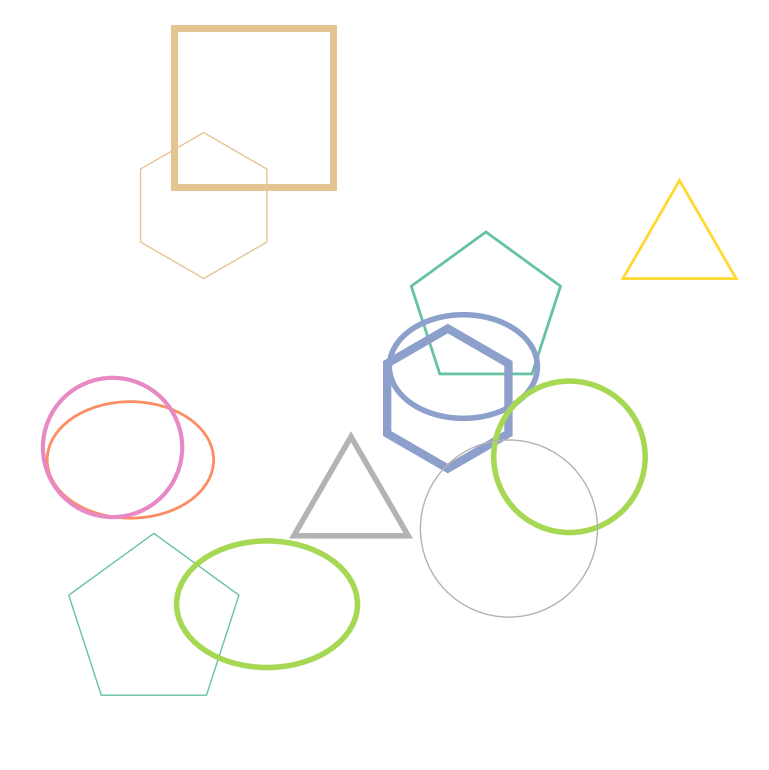[{"shape": "pentagon", "thickness": 0.5, "radius": 0.58, "center": [0.2, 0.191]}, {"shape": "pentagon", "thickness": 1, "radius": 0.51, "center": [0.631, 0.597]}, {"shape": "oval", "thickness": 1, "radius": 0.54, "center": [0.169, 0.403]}, {"shape": "oval", "thickness": 2, "radius": 0.48, "center": [0.602, 0.524]}, {"shape": "hexagon", "thickness": 3, "radius": 0.45, "center": [0.582, 0.482]}, {"shape": "circle", "thickness": 1.5, "radius": 0.45, "center": [0.146, 0.419]}, {"shape": "oval", "thickness": 2, "radius": 0.59, "center": [0.347, 0.215]}, {"shape": "circle", "thickness": 2, "radius": 0.49, "center": [0.74, 0.407]}, {"shape": "triangle", "thickness": 1, "radius": 0.42, "center": [0.882, 0.681]}, {"shape": "square", "thickness": 2.5, "radius": 0.52, "center": [0.33, 0.86]}, {"shape": "hexagon", "thickness": 0.5, "radius": 0.47, "center": [0.265, 0.733]}, {"shape": "triangle", "thickness": 2, "radius": 0.43, "center": [0.456, 0.347]}, {"shape": "circle", "thickness": 0.5, "radius": 0.57, "center": [0.661, 0.314]}]